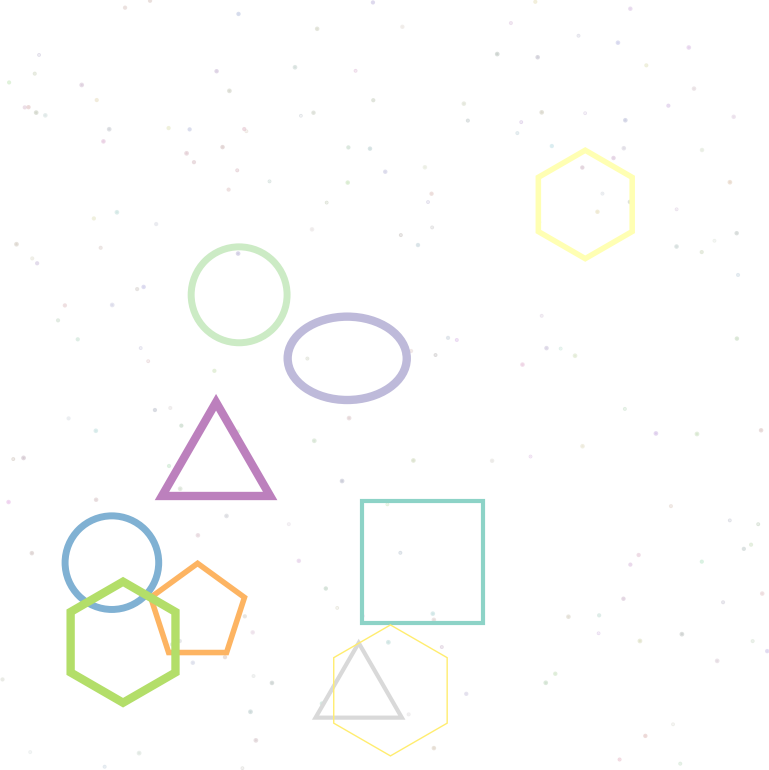[{"shape": "square", "thickness": 1.5, "radius": 0.39, "center": [0.549, 0.27]}, {"shape": "hexagon", "thickness": 2, "radius": 0.35, "center": [0.76, 0.734]}, {"shape": "oval", "thickness": 3, "radius": 0.39, "center": [0.451, 0.535]}, {"shape": "circle", "thickness": 2.5, "radius": 0.3, "center": [0.145, 0.269]}, {"shape": "pentagon", "thickness": 2, "radius": 0.32, "center": [0.257, 0.204]}, {"shape": "hexagon", "thickness": 3, "radius": 0.39, "center": [0.16, 0.166]}, {"shape": "triangle", "thickness": 1.5, "radius": 0.32, "center": [0.466, 0.1]}, {"shape": "triangle", "thickness": 3, "radius": 0.41, "center": [0.281, 0.396]}, {"shape": "circle", "thickness": 2.5, "radius": 0.31, "center": [0.311, 0.617]}, {"shape": "hexagon", "thickness": 0.5, "radius": 0.43, "center": [0.507, 0.103]}]